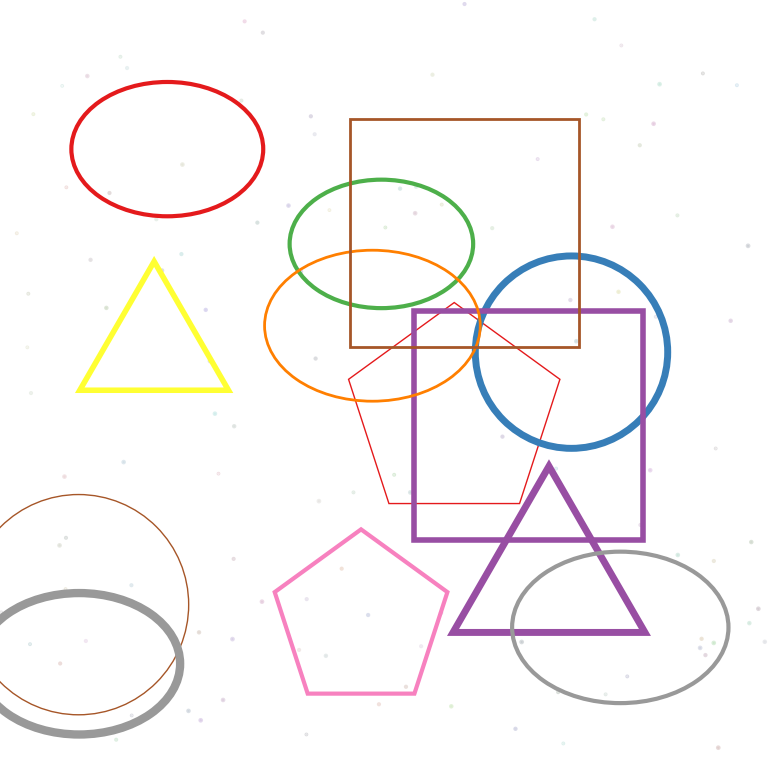[{"shape": "pentagon", "thickness": 0.5, "radius": 0.72, "center": [0.59, 0.463]}, {"shape": "oval", "thickness": 1.5, "radius": 0.62, "center": [0.217, 0.806]}, {"shape": "circle", "thickness": 2.5, "radius": 0.62, "center": [0.742, 0.543]}, {"shape": "oval", "thickness": 1.5, "radius": 0.6, "center": [0.495, 0.683]}, {"shape": "square", "thickness": 2, "radius": 0.74, "center": [0.686, 0.447]}, {"shape": "triangle", "thickness": 2.5, "radius": 0.72, "center": [0.713, 0.251]}, {"shape": "oval", "thickness": 1, "radius": 0.7, "center": [0.484, 0.577]}, {"shape": "triangle", "thickness": 2, "radius": 0.56, "center": [0.2, 0.549]}, {"shape": "circle", "thickness": 0.5, "radius": 0.72, "center": [0.102, 0.215]}, {"shape": "square", "thickness": 1, "radius": 0.74, "center": [0.603, 0.698]}, {"shape": "pentagon", "thickness": 1.5, "radius": 0.59, "center": [0.469, 0.195]}, {"shape": "oval", "thickness": 1.5, "radius": 0.7, "center": [0.806, 0.185]}, {"shape": "oval", "thickness": 3, "radius": 0.66, "center": [0.103, 0.138]}]